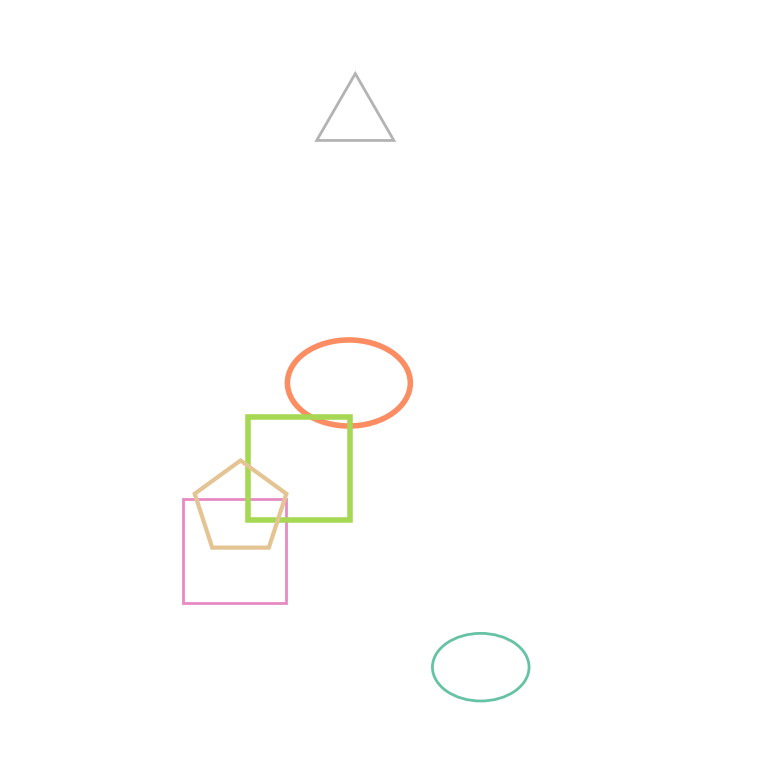[{"shape": "oval", "thickness": 1, "radius": 0.31, "center": [0.624, 0.134]}, {"shape": "oval", "thickness": 2, "radius": 0.4, "center": [0.453, 0.503]}, {"shape": "square", "thickness": 1, "radius": 0.34, "center": [0.305, 0.284]}, {"shape": "square", "thickness": 2, "radius": 0.33, "center": [0.388, 0.391]}, {"shape": "pentagon", "thickness": 1.5, "radius": 0.31, "center": [0.312, 0.339]}, {"shape": "triangle", "thickness": 1, "radius": 0.29, "center": [0.461, 0.847]}]